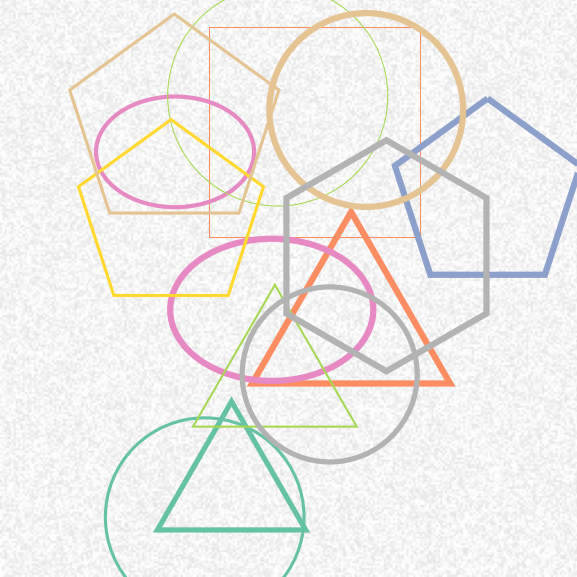[{"shape": "triangle", "thickness": 2.5, "radius": 0.74, "center": [0.401, 0.156]}, {"shape": "circle", "thickness": 1.5, "radius": 0.86, "center": [0.354, 0.104]}, {"shape": "square", "thickness": 0.5, "radius": 0.91, "center": [0.545, 0.77]}, {"shape": "triangle", "thickness": 3, "radius": 0.99, "center": [0.608, 0.434]}, {"shape": "pentagon", "thickness": 3, "radius": 0.84, "center": [0.844, 0.66]}, {"shape": "oval", "thickness": 3, "radius": 0.88, "center": [0.471, 0.463]}, {"shape": "oval", "thickness": 2, "radius": 0.68, "center": [0.303, 0.736]}, {"shape": "triangle", "thickness": 1, "radius": 0.82, "center": [0.476, 0.342]}, {"shape": "circle", "thickness": 0.5, "radius": 0.95, "center": [0.481, 0.833]}, {"shape": "pentagon", "thickness": 1.5, "radius": 0.84, "center": [0.296, 0.624]}, {"shape": "pentagon", "thickness": 1.5, "radius": 0.95, "center": [0.302, 0.784]}, {"shape": "circle", "thickness": 3, "radius": 0.84, "center": [0.634, 0.809]}, {"shape": "hexagon", "thickness": 3, "radius": 1.0, "center": [0.669, 0.556]}, {"shape": "circle", "thickness": 2.5, "radius": 0.76, "center": [0.571, 0.351]}]